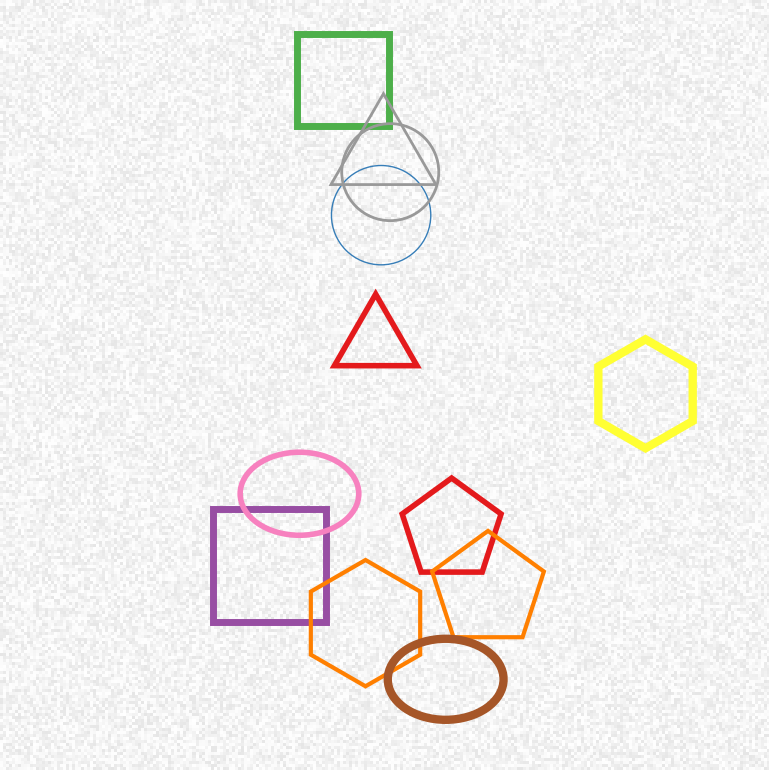[{"shape": "triangle", "thickness": 2, "radius": 0.31, "center": [0.488, 0.556]}, {"shape": "pentagon", "thickness": 2, "radius": 0.34, "center": [0.587, 0.312]}, {"shape": "circle", "thickness": 0.5, "radius": 0.32, "center": [0.495, 0.721]}, {"shape": "square", "thickness": 2.5, "radius": 0.3, "center": [0.445, 0.896]}, {"shape": "square", "thickness": 2.5, "radius": 0.37, "center": [0.35, 0.266]}, {"shape": "pentagon", "thickness": 1.5, "radius": 0.38, "center": [0.634, 0.234]}, {"shape": "hexagon", "thickness": 1.5, "radius": 0.41, "center": [0.475, 0.191]}, {"shape": "hexagon", "thickness": 3, "radius": 0.35, "center": [0.838, 0.489]}, {"shape": "oval", "thickness": 3, "radius": 0.38, "center": [0.579, 0.118]}, {"shape": "oval", "thickness": 2, "radius": 0.39, "center": [0.389, 0.359]}, {"shape": "circle", "thickness": 1, "radius": 0.31, "center": [0.507, 0.776]}, {"shape": "triangle", "thickness": 1, "radius": 0.39, "center": [0.498, 0.8]}]